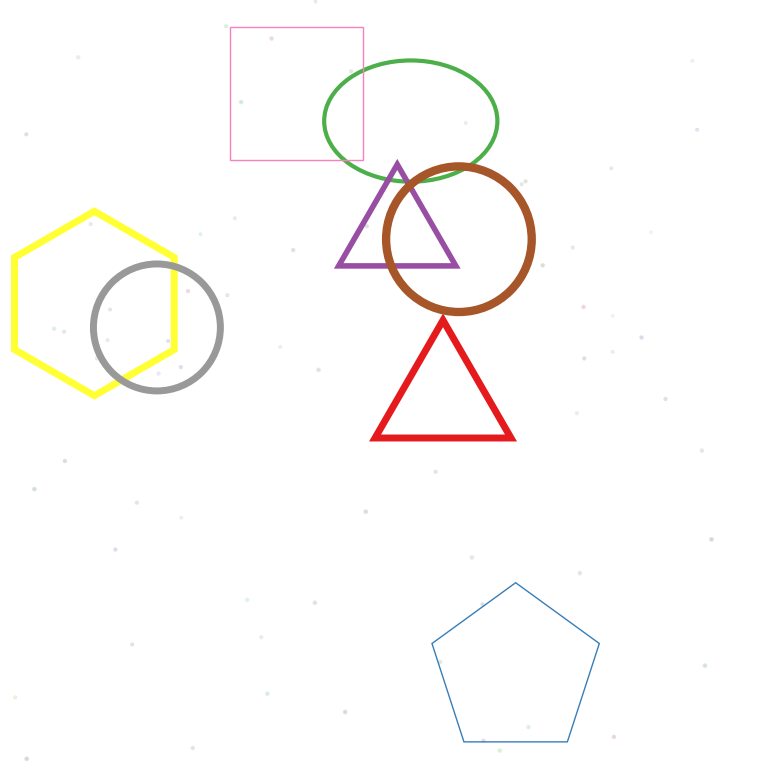[{"shape": "triangle", "thickness": 2.5, "radius": 0.51, "center": [0.575, 0.482]}, {"shape": "pentagon", "thickness": 0.5, "radius": 0.57, "center": [0.67, 0.129]}, {"shape": "oval", "thickness": 1.5, "radius": 0.56, "center": [0.533, 0.843]}, {"shape": "triangle", "thickness": 2, "radius": 0.44, "center": [0.516, 0.699]}, {"shape": "hexagon", "thickness": 2.5, "radius": 0.6, "center": [0.123, 0.606]}, {"shape": "circle", "thickness": 3, "radius": 0.47, "center": [0.596, 0.689]}, {"shape": "square", "thickness": 0.5, "radius": 0.43, "center": [0.385, 0.879]}, {"shape": "circle", "thickness": 2.5, "radius": 0.41, "center": [0.204, 0.575]}]